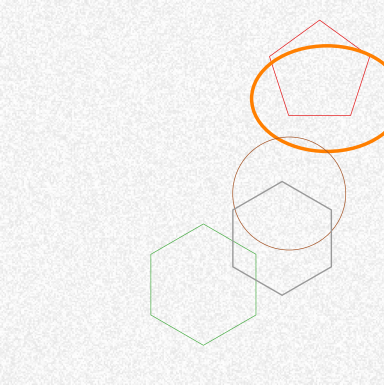[{"shape": "pentagon", "thickness": 0.5, "radius": 0.68, "center": [0.83, 0.811]}, {"shape": "hexagon", "thickness": 0.5, "radius": 0.79, "center": [0.528, 0.261]}, {"shape": "oval", "thickness": 2.5, "radius": 0.98, "center": [0.849, 0.744]}, {"shape": "circle", "thickness": 0.5, "radius": 0.73, "center": [0.751, 0.497]}, {"shape": "hexagon", "thickness": 1, "radius": 0.74, "center": [0.733, 0.381]}]